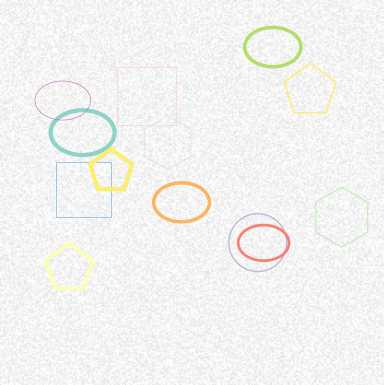[{"shape": "oval", "thickness": 3, "radius": 0.42, "center": [0.215, 0.656]}, {"shape": "pentagon", "thickness": 2.5, "radius": 0.32, "center": [0.18, 0.303]}, {"shape": "circle", "thickness": 1, "radius": 0.38, "center": [0.67, 0.37]}, {"shape": "oval", "thickness": 2, "radius": 0.33, "center": [0.685, 0.369]}, {"shape": "square", "thickness": 0.5, "radius": 0.36, "center": [0.217, 0.507]}, {"shape": "oval", "thickness": 2.5, "radius": 0.36, "center": [0.472, 0.474]}, {"shape": "oval", "thickness": 2.5, "radius": 0.37, "center": [0.709, 0.878]}, {"shape": "square", "thickness": 0.5, "radius": 0.38, "center": [0.381, 0.75]}, {"shape": "hexagon", "thickness": 0.5, "radius": 0.35, "center": [0.435, 0.629]}, {"shape": "oval", "thickness": 0.5, "radius": 0.36, "center": [0.163, 0.739]}, {"shape": "hexagon", "thickness": 1, "radius": 0.39, "center": [0.888, 0.436]}, {"shape": "pentagon", "thickness": 3, "radius": 0.29, "center": [0.289, 0.555]}, {"shape": "pentagon", "thickness": 1, "radius": 0.35, "center": [0.806, 0.765]}]